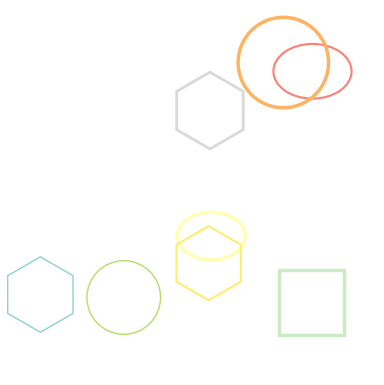[{"shape": "hexagon", "thickness": 1, "radius": 0.49, "center": [0.105, 0.235]}, {"shape": "oval", "thickness": 2.5, "radius": 0.44, "center": [0.549, 0.387]}, {"shape": "oval", "thickness": 1.5, "radius": 0.51, "center": [0.812, 0.815]}, {"shape": "circle", "thickness": 2.5, "radius": 0.59, "center": [0.736, 0.838]}, {"shape": "circle", "thickness": 1, "radius": 0.48, "center": [0.321, 0.227]}, {"shape": "hexagon", "thickness": 2, "radius": 0.5, "center": [0.545, 0.713]}, {"shape": "square", "thickness": 2.5, "radius": 0.42, "center": [0.81, 0.215]}, {"shape": "hexagon", "thickness": 1.5, "radius": 0.48, "center": [0.542, 0.316]}]